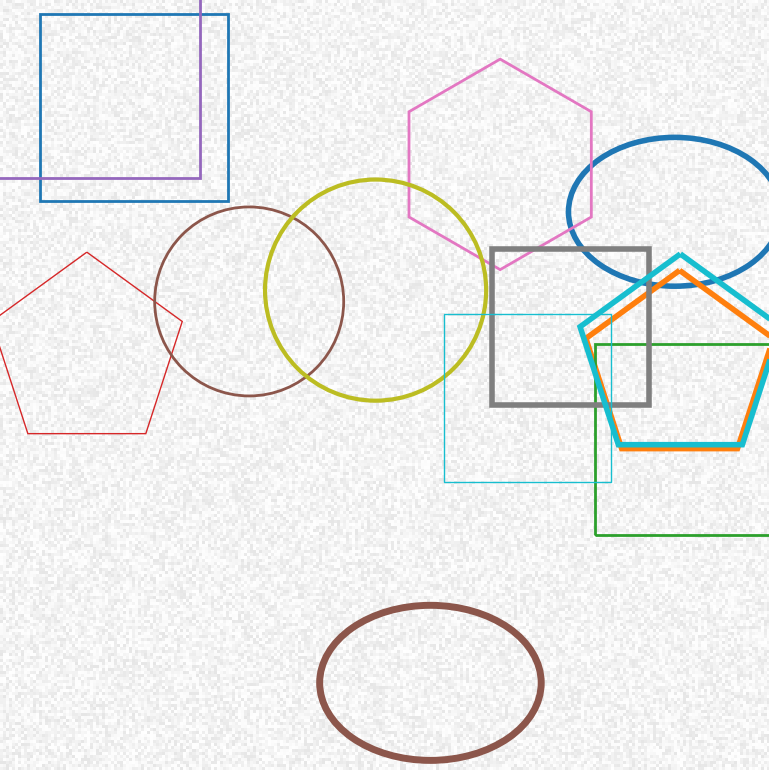[{"shape": "square", "thickness": 1, "radius": 0.61, "center": [0.174, 0.861]}, {"shape": "oval", "thickness": 2, "radius": 0.69, "center": [0.876, 0.725]}, {"shape": "pentagon", "thickness": 2, "radius": 0.64, "center": [0.883, 0.521]}, {"shape": "square", "thickness": 1, "radius": 0.62, "center": [0.897, 0.429]}, {"shape": "pentagon", "thickness": 0.5, "radius": 0.65, "center": [0.113, 0.542]}, {"shape": "square", "thickness": 1, "radius": 0.66, "center": [0.129, 0.9]}, {"shape": "oval", "thickness": 2.5, "radius": 0.72, "center": [0.559, 0.113]}, {"shape": "circle", "thickness": 1, "radius": 0.61, "center": [0.324, 0.609]}, {"shape": "hexagon", "thickness": 1, "radius": 0.68, "center": [0.65, 0.787]}, {"shape": "square", "thickness": 2, "radius": 0.51, "center": [0.741, 0.575]}, {"shape": "circle", "thickness": 1.5, "radius": 0.72, "center": [0.488, 0.623]}, {"shape": "square", "thickness": 0.5, "radius": 0.54, "center": [0.685, 0.483]}, {"shape": "pentagon", "thickness": 2, "radius": 0.68, "center": [0.884, 0.533]}]